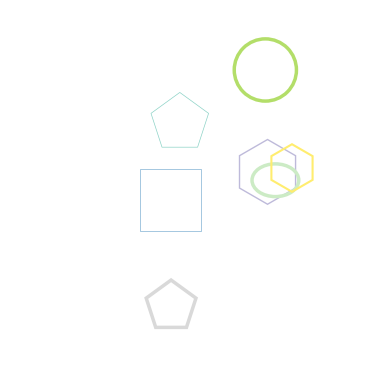[{"shape": "pentagon", "thickness": 0.5, "radius": 0.39, "center": [0.467, 0.681]}, {"shape": "hexagon", "thickness": 1, "radius": 0.42, "center": [0.695, 0.554]}, {"shape": "square", "thickness": 0.5, "radius": 0.4, "center": [0.443, 0.481]}, {"shape": "circle", "thickness": 2.5, "radius": 0.4, "center": [0.689, 0.818]}, {"shape": "pentagon", "thickness": 2.5, "radius": 0.34, "center": [0.444, 0.205]}, {"shape": "oval", "thickness": 2.5, "radius": 0.3, "center": [0.715, 0.532]}, {"shape": "hexagon", "thickness": 1.5, "radius": 0.31, "center": [0.758, 0.564]}]